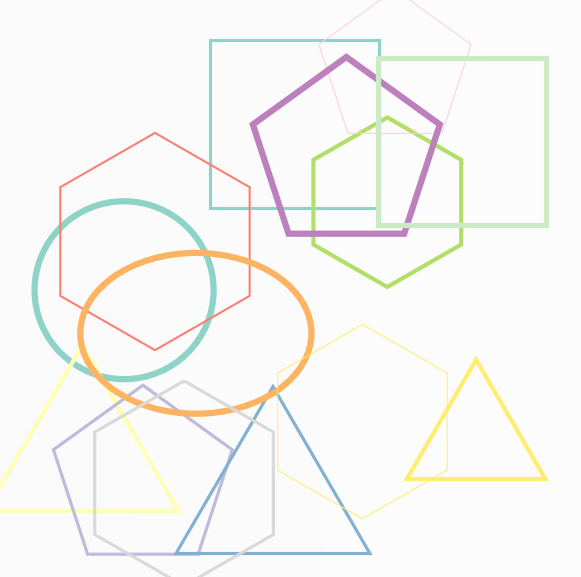[{"shape": "circle", "thickness": 3, "radius": 0.77, "center": [0.213, 0.497]}, {"shape": "square", "thickness": 1.5, "radius": 0.73, "center": [0.507, 0.784]}, {"shape": "triangle", "thickness": 2, "radius": 0.96, "center": [0.142, 0.21]}, {"shape": "pentagon", "thickness": 1.5, "radius": 0.81, "center": [0.246, 0.17]}, {"shape": "hexagon", "thickness": 1, "radius": 0.94, "center": [0.267, 0.581]}, {"shape": "triangle", "thickness": 1.5, "radius": 0.96, "center": [0.47, 0.137]}, {"shape": "oval", "thickness": 3, "radius": 0.99, "center": [0.337, 0.422]}, {"shape": "hexagon", "thickness": 2, "radius": 0.73, "center": [0.666, 0.649]}, {"shape": "pentagon", "thickness": 0.5, "radius": 0.69, "center": [0.68, 0.88]}, {"shape": "hexagon", "thickness": 1.5, "radius": 0.89, "center": [0.317, 0.162]}, {"shape": "pentagon", "thickness": 3, "radius": 0.85, "center": [0.596, 0.731]}, {"shape": "square", "thickness": 2.5, "radius": 0.72, "center": [0.795, 0.754]}, {"shape": "hexagon", "thickness": 0.5, "radius": 0.84, "center": [0.624, 0.269]}, {"shape": "triangle", "thickness": 2, "radius": 0.69, "center": [0.819, 0.239]}]